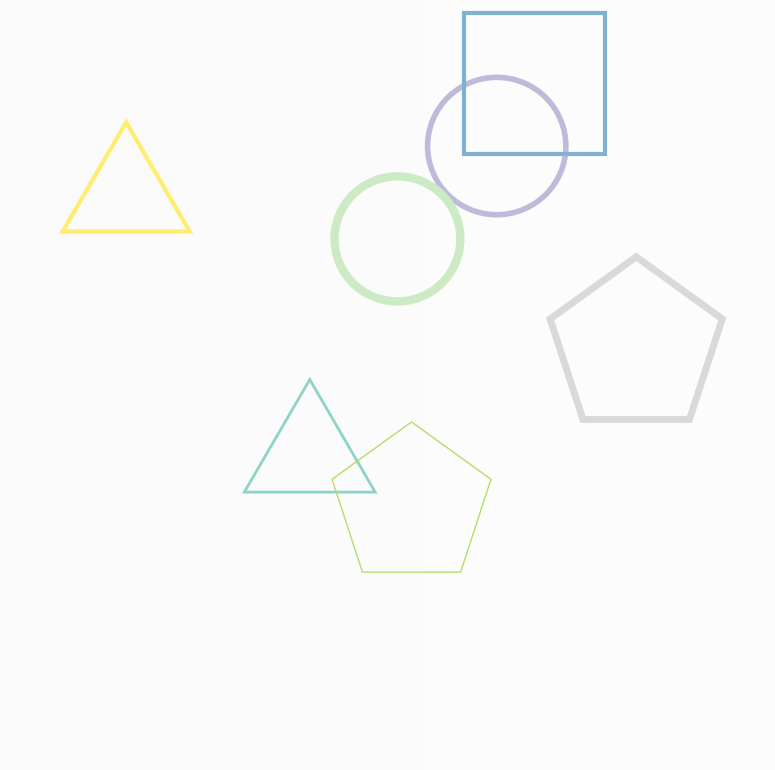[{"shape": "triangle", "thickness": 1, "radius": 0.49, "center": [0.4, 0.41]}, {"shape": "circle", "thickness": 2, "radius": 0.45, "center": [0.641, 0.81]}, {"shape": "square", "thickness": 1.5, "radius": 0.46, "center": [0.69, 0.892]}, {"shape": "pentagon", "thickness": 0.5, "radius": 0.54, "center": [0.531, 0.344]}, {"shape": "pentagon", "thickness": 2.5, "radius": 0.58, "center": [0.821, 0.55]}, {"shape": "circle", "thickness": 3, "radius": 0.41, "center": [0.513, 0.69]}, {"shape": "triangle", "thickness": 1.5, "radius": 0.47, "center": [0.163, 0.747]}]